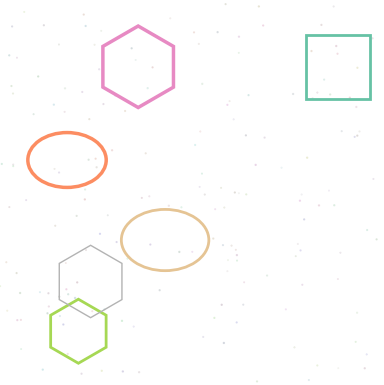[{"shape": "square", "thickness": 2, "radius": 0.42, "center": [0.878, 0.826]}, {"shape": "oval", "thickness": 2.5, "radius": 0.51, "center": [0.174, 0.584]}, {"shape": "hexagon", "thickness": 2.5, "radius": 0.53, "center": [0.359, 0.827]}, {"shape": "hexagon", "thickness": 2, "radius": 0.42, "center": [0.204, 0.14]}, {"shape": "oval", "thickness": 2, "radius": 0.57, "center": [0.429, 0.377]}, {"shape": "hexagon", "thickness": 1, "radius": 0.47, "center": [0.235, 0.269]}]